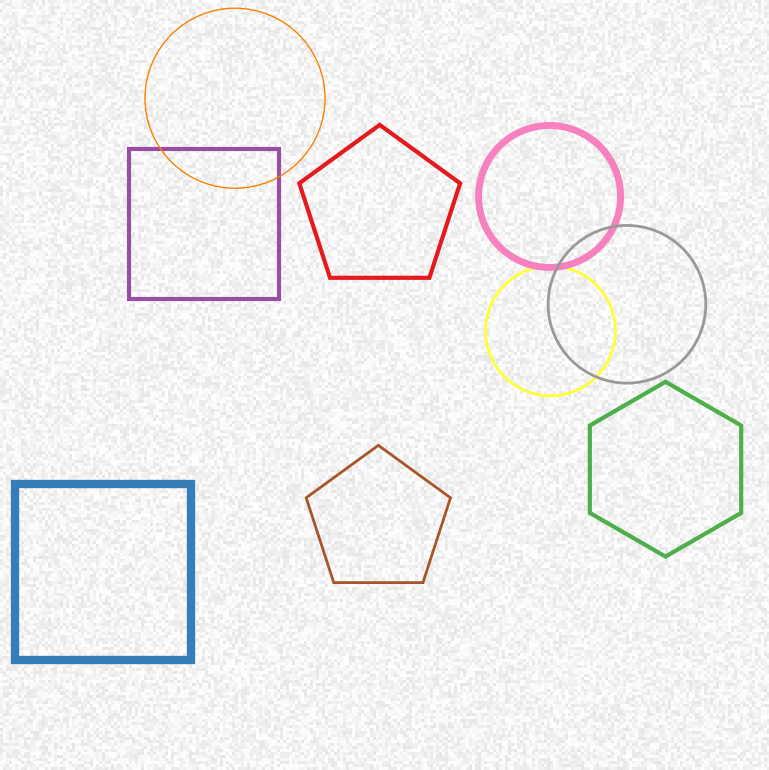[{"shape": "pentagon", "thickness": 1.5, "radius": 0.55, "center": [0.493, 0.728]}, {"shape": "square", "thickness": 3, "radius": 0.57, "center": [0.134, 0.257]}, {"shape": "hexagon", "thickness": 1.5, "radius": 0.57, "center": [0.864, 0.391]}, {"shape": "square", "thickness": 1.5, "radius": 0.49, "center": [0.265, 0.709]}, {"shape": "circle", "thickness": 0.5, "radius": 0.58, "center": [0.305, 0.872]}, {"shape": "circle", "thickness": 1, "radius": 0.42, "center": [0.715, 0.57]}, {"shape": "pentagon", "thickness": 1, "radius": 0.49, "center": [0.491, 0.323]}, {"shape": "circle", "thickness": 2.5, "radius": 0.46, "center": [0.714, 0.745]}, {"shape": "circle", "thickness": 1, "radius": 0.51, "center": [0.814, 0.605]}]